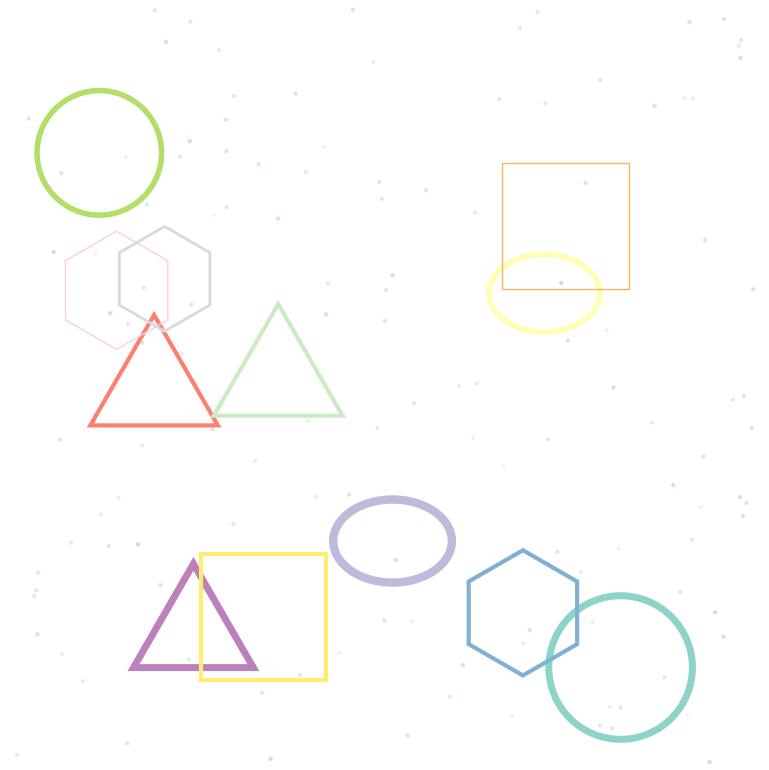[{"shape": "circle", "thickness": 2.5, "radius": 0.47, "center": [0.806, 0.133]}, {"shape": "oval", "thickness": 2, "radius": 0.36, "center": [0.707, 0.619]}, {"shape": "oval", "thickness": 3, "radius": 0.39, "center": [0.51, 0.297]}, {"shape": "triangle", "thickness": 1.5, "radius": 0.48, "center": [0.2, 0.495]}, {"shape": "hexagon", "thickness": 1.5, "radius": 0.41, "center": [0.679, 0.204]}, {"shape": "square", "thickness": 0.5, "radius": 0.41, "center": [0.735, 0.707]}, {"shape": "circle", "thickness": 2, "radius": 0.4, "center": [0.129, 0.801]}, {"shape": "hexagon", "thickness": 0.5, "radius": 0.38, "center": [0.151, 0.623]}, {"shape": "hexagon", "thickness": 1, "radius": 0.34, "center": [0.214, 0.638]}, {"shape": "triangle", "thickness": 2.5, "radius": 0.45, "center": [0.251, 0.178]}, {"shape": "triangle", "thickness": 1.5, "radius": 0.48, "center": [0.361, 0.508]}, {"shape": "square", "thickness": 1.5, "radius": 0.41, "center": [0.342, 0.199]}]